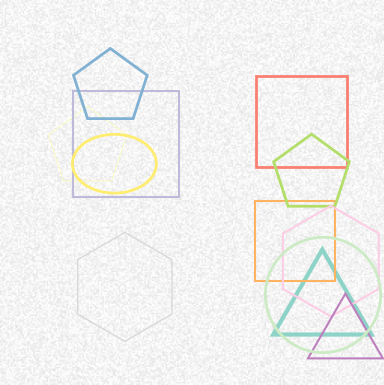[{"shape": "triangle", "thickness": 3, "radius": 0.74, "center": [0.837, 0.205]}, {"shape": "pentagon", "thickness": 0.5, "radius": 0.53, "center": [0.227, 0.617]}, {"shape": "square", "thickness": 1.5, "radius": 0.69, "center": [0.328, 0.625]}, {"shape": "square", "thickness": 2, "radius": 0.59, "center": [0.783, 0.684]}, {"shape": "pentagon", "thickness": 2, "radius": 0.5, "center": [0.287, 0.773]}, {"shape": "square", "thickness": 1.5, "radius": 0.52, "center": [0.766, 0.375]}, {"shape": "pentagon", "thickness": 2, "radius": 0.52, "center": [0.809, 0.548]}, {"shape": "hexagon", "thickness": 1.5, "radius": 0.72, "center": [0.859, 0.322]}, {"shape": "hexagon", "thickness": 1, "radius": 0.71, "center": [0.324, 0.255]}, {"shape": "triangle", "thickness": 1.5, "radius": 0.56, "center": [0.897, 0.125]}, {"shape": "circle", "thickness": 2, "radius": 0.75, "center": [0.839, 0.234]}, {"shape": "oval", "thickness": 2, "radius": 0.55, "center": [0.297, 0.575]}]